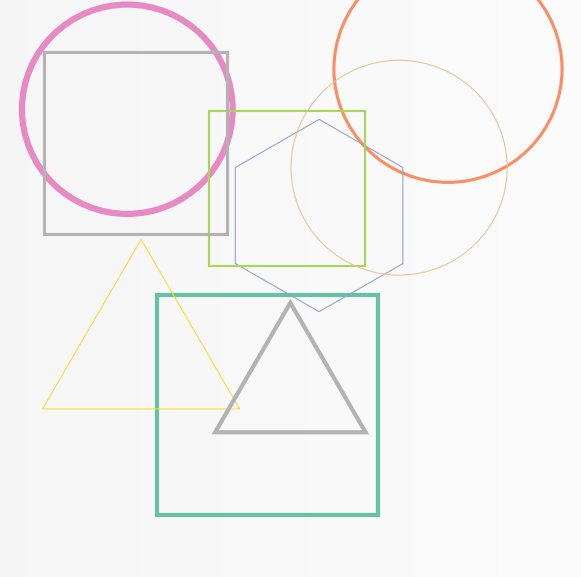[{"shape": "square", "thickness": 2, "radius": 0.95, "center": [0.461, 0.298]}, {"shape": "circle", "thickness": 1.5, "radius": 0.98, "center": [0.771, 0.88]}, {"shape": "hexagon", "thickness": 0.5, "radius": 0.83, "center": [0.549, 0.626]}, {"shape": "circle", "thickness": 3, "radius": 0.91, "center": [0.219, 0.81]}, {"shape": "square", "thickness": 1, "radius": 0.67, "center": [0.494, 0.673]}, {"shape": "triangle", "thickness": 0.5, "radius": 0.98, "center": [0.243, 0.389]}, {"shape": "circle", "thickness": 0.5, "radius": 0.93, "center": [0.687, 0.709]}, {"shape": "square", "thickness": 1.5, "radius": 0.79, "center": [0.233, 0.751]}, {"shape": "triangle", "thickness": 2, "radius": 0.75, "center": [0.499, 0.325]}]